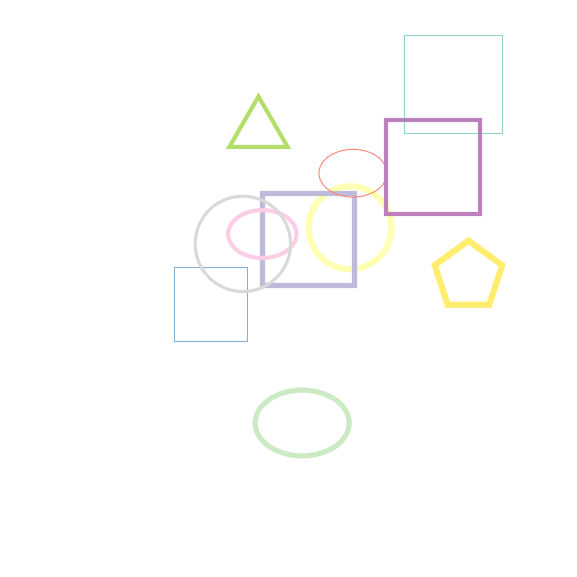[{"shape": "square", "thickness": 0.5, "radius": 0.42, "center": [0.785, 0.853]}, {"shape": "circle", "thickness": 3, "radius": 0.36, "center": [0.606, 0.605]}, {"shape": "square", "thickness": 2.5, "radius": 0.4, "center": [0.534, 0.586]}, {"shape": "oval", "thickness": 0.5, "radius": 0.29, "center": [0.611, 0.699]}, {"shape": "square", "thickness": 0.5, "radius": 0.32, "center": [0.365, 0.473]}, {"shape": "triangle", "thickness": 2, "radius": 0.29, "center": [0.448, 0.774]}, {"shape": "oval", "thickness": 2, "radius": 0.3, "center": [0.454, 0.594]}, {"shape": "circle", "thickness": 1.5, "radius": 0.41, "center": [0.42, 0.577]}, {"shape": "square", "thickness": 2, "radius": 0.41, "center": [0.75, 0.71]}, {"shape": "oval", "thickness": 2.5, "radius": 0.41, "center": [0.523, 0.267]}, {"shape": "pentagon", "thickness": 3, "radius": 0.31, "center": [0.811, 0.521]}]